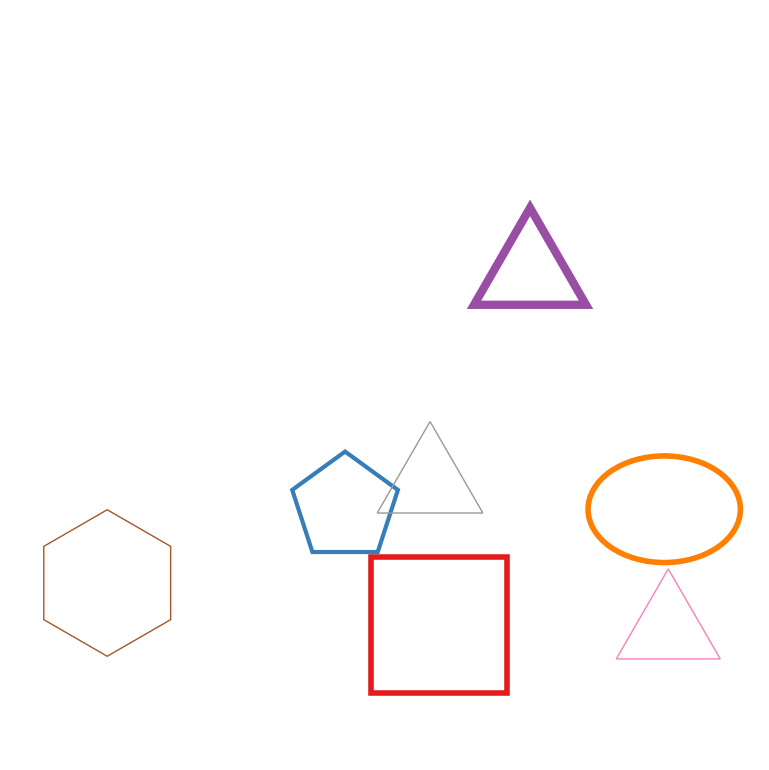[{"shape": "square", "thickness": 2, "radius": 0.44, "center": [0.57, 0.188]}, {"shape": "pentagon", "thickness": 1.5, "radius": 0.36, "center": [0.448, 0.341]}, {"shape": "triangle", "thickness": 3, "radius": 0.42, "center": [0.688, 0.646]}, {"shape": "oval", "thickness": 2, "radius": 0.49, "center": [0.863, 0.339]}, {"shape": "hexagon", "thickness": 0.5, "radius": 0.48, "center": [0.139, 0.243]}, {"shape": "triangle", "thickness": 0.5, "radius": 0.39, "center": [0.868, 0.183]}, {"shape": "triangle", "thickness": 0.5, "radius": 0.4, "center": [0.559, 0.373]}]